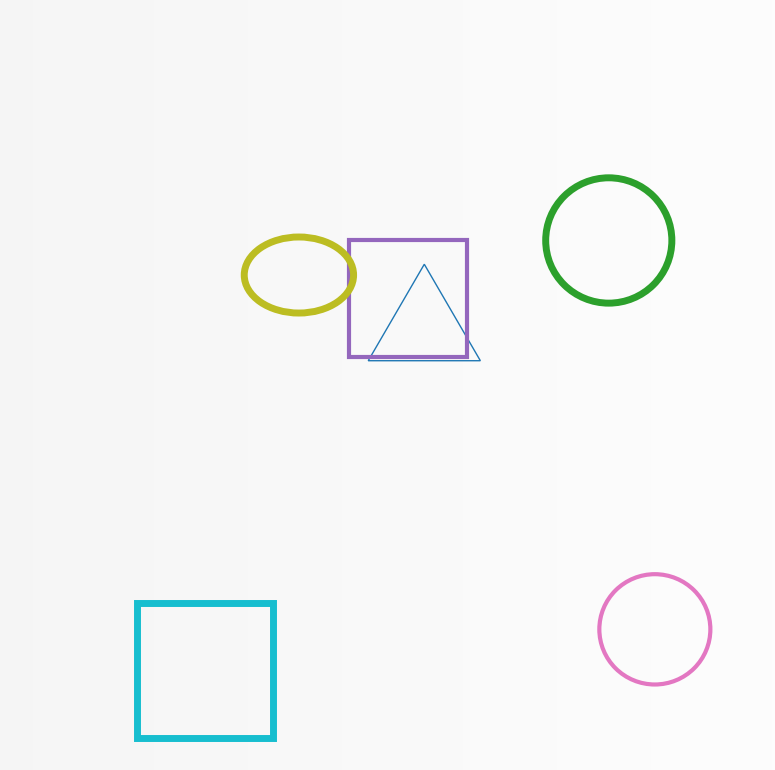[{"shape": "triangle", "thickness": 0.5, "radius": 0.42, "center": [0.547, 0.573]}, {"shape": "circle", "thickness": 2.5, "radius": 0.41, "center": [0.786, 0.688]}, {"shape": "square", "thickness": 1.5, "radius": 0.38, "center": [0.526, 0.612]}, {"shape": "circle", "thickness": 1.5, "radius": 0.36, "center": [0.845, 0.183]}, {"shape": "oval", "thickness": 2.5, "radius": 0.35, "center": [0.386, 0.643]}, {"shape": "square", "thickness": 2.5, "radius": 0.44, "center": [0.264, 0.13]}]